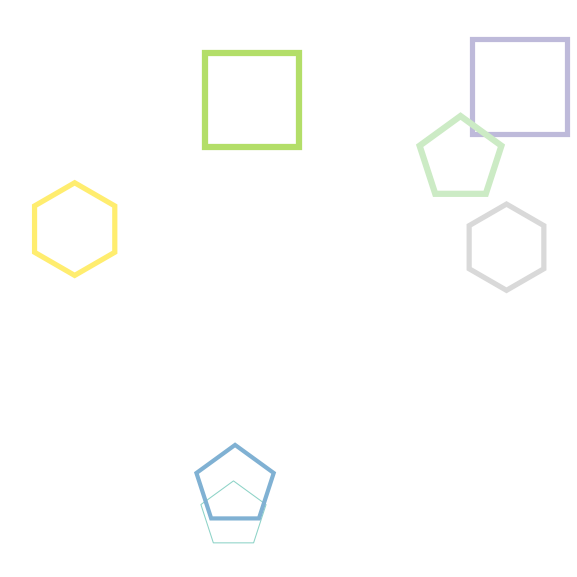[{"shape": "pentagon", "thickness": 0.5, "radius": 0.3, "center": [0.404, 0.107]}, {"shape": "square", "thickness": 2.5, "radius": 0.41, "center": [0.9, 0.849]}, {"shape": "pentagon", "thickness": 2, "radius": 0.35, "center": [0.407, 0.158]}, {"shape": "square", "thickness": 3, "radius": 0.4, "center": [0.436, 0.826]}, {"shape": "hexagon", "thickness": 2.5, "radius": 0.37, "center": [0.877, 0.571]}, {"shape": "pentagon", "thickness": 3, "radius": 0.37, "center": [0.797, 0.724]}, {"shape": "hexagon", "thickness": 2.5, "radius": 0.4, "center": [0.129, 0.602]}]